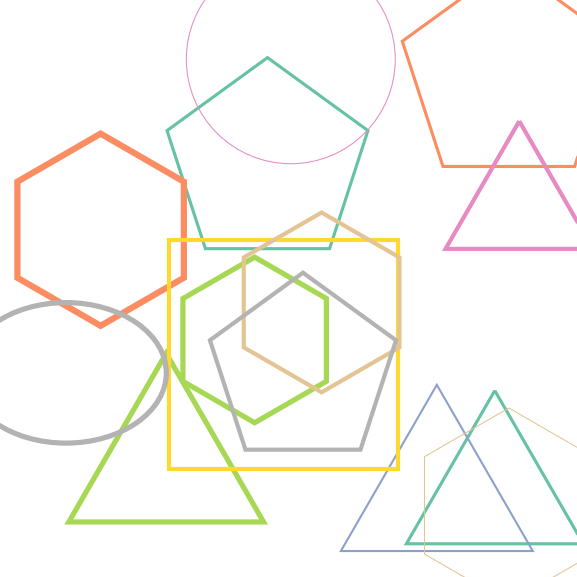[{"shape": "triangle", "thickness": 1.5, "radius": 0.88, "center": [0.857, 0.146]}, {"shape": "pentagon", "thickness": 1.5, "radius": 0.91, "center": [0.463, 0.716]}, {"shape": "hexagon", "thickness": 3, "radius": 0.83, "center": [0.174, 0.601]}, {"shape": "pentagon", "thickness": 1.5, "radius": 0.97, "center": [0.881, 0.868]}, {"shape": "triangle", "thickness": 1, "radius": 0.96, "center": [0.756, 0.141]}, {"shape": "triangle", "thickness": 2, "radius": 0.74, "center": [0.899, 0.642]}, {"shape": "circle", "thickness": 0.5, "radius": 0.9, "center": [0.504, 0.896]}, {"shape": "hexagon", "thickness": 2.5, "radius": 0.72, "center": [0.441, 0.41]}, {"shape": "triangle", "thickness": 2.5, "radius": 0.97, "center": [0.288, 0.193]}, {"shape": "square", "thickness": 2, "radius": 0.99, "center": [0.491, 0.386]}, {"shape": "hexagon", "thickness": 2, "radius": 0.78, "center": [0.557, 0.475]}, {"shape": "hexagon", "thickness": 0.5, "radius": 0.84, "center": [0.881, 0.124]}, {"shape": "pentagon", "thickness": 2, "radius": 0.85, "center": [0.525, 0.358]}, {"shape": "oval", "thickness": 2.5, "radius": 0.87, "center": [0.114, 0.354]}]